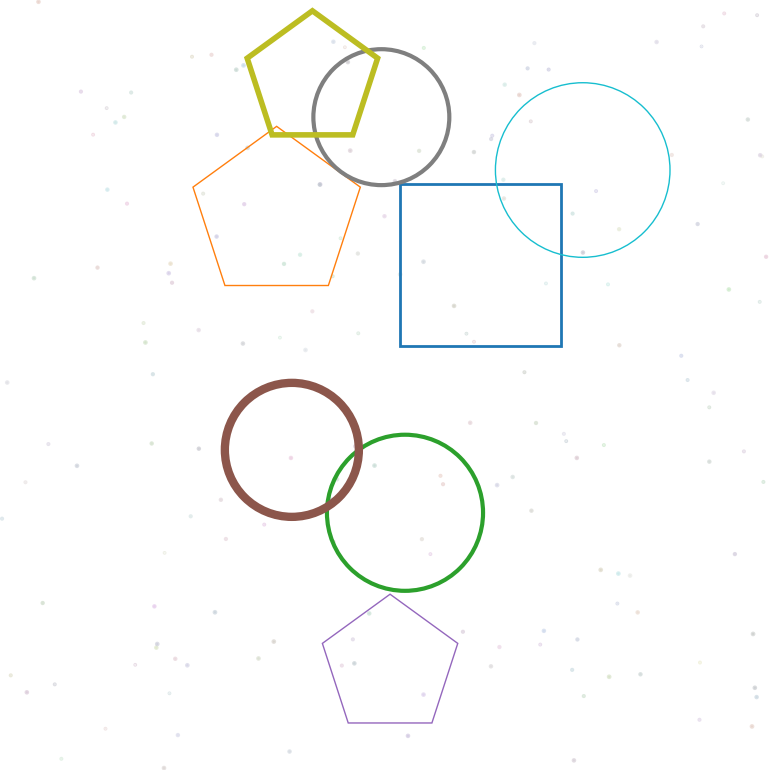[{"shape": "square", "thickness": 1, "radius": 0.52, "center": [0.624, 0.656]}, {"shape": "pentagon", "thickness": 0.5, "radius": 0.57, "center": [0.359, 0.722]}, {"shape": "circle", "thickness": 1.5, "radius": 0.51, "center": [0.526, 0.334]}, {"shape": "pentagon", "thickness": 0.5, "radius": 0.46, "center": [0.507, 0.136]}, {"shape": "circle", "thickness": 3, "radius": 0.44, "center": [0.379, 0.416]}, {"shape": "circle", "thickness": 1.5, "radius": 0.44, "center": [0.495, 0.848]}, {"shape": "pentagon", "thickness": 2, "radius": 0.45, "center": [0.406, 0.897]}, {"shape": "circle", "thickness": 0.5, "radius": 0.57, "center": [0.757, 0.779]}]